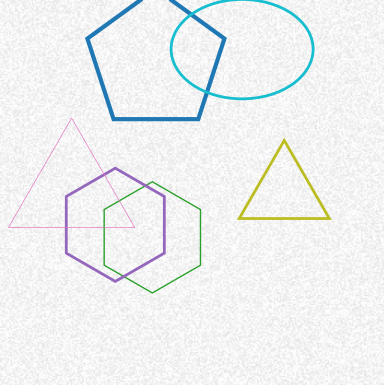[{"shape": "pentagon", "thickness": 3, "radius": 0.94, "center": [0.405, 0.842]}, {"shape": "hexagon", "thickness": 1, "radius": 0.72, "center": [0.396, 0.383]}, {"shape": "hexagon", "thickness": 2, "radius": 0.74, "center": [0.299, 0.416]}, {"shape": "triangle", "thickness": 0.5, "radius": 0.95, "center": [0.186, 0.504]}, {"shape": "triangle", "thickness": 2, "radius": 0.68, "center": [0.738, 0.5]}, {"shape": "oval", "thickness": 2, "radius": 0.92, "center": [0.629, 0.872]}]